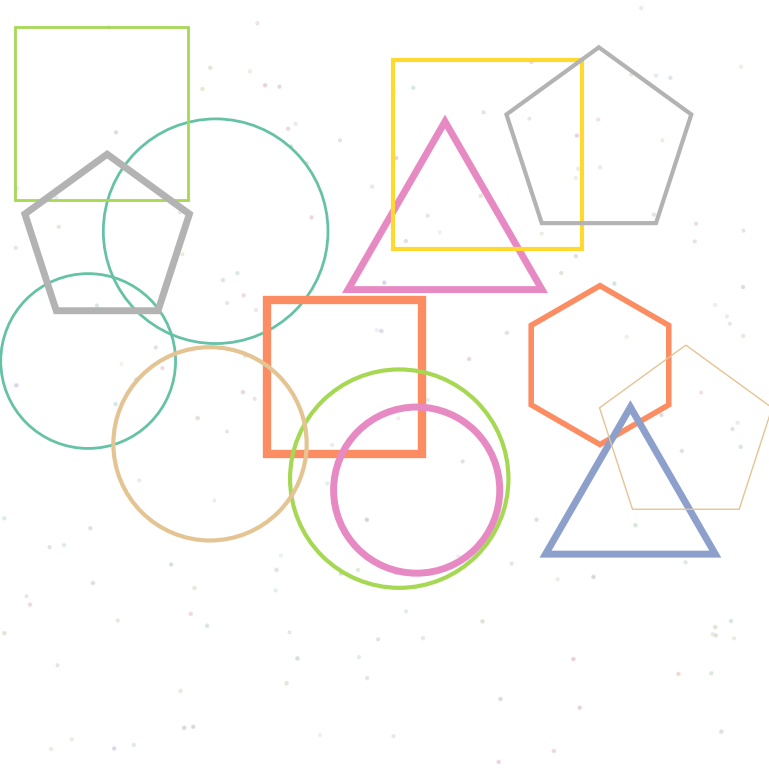[{"shape": "circle", "thickness": 1, "radius": 0.57, "center": [0.114, 0.531]}, {"shape": "circle", "thickness": 1, "radius": 0.73, "center": [0.28, 0.7]}, {"shape": "square", "thickness": 3, "radius": 0.5, "center": [0.448, 0.51]}, {"shape": "hexagon", "thickness": 2, "radius": 0.52, "center": [0.779, 0.526]}, {"shape": "triangle", "thickness": 2.5, "radius": 0.64, "center": [0.819, 0.344]}, {"shape": "circle", "thickness": 2.5, "radius": 0.54, "center": [0.541, 0.364]}, {"shape": "triangle", "thickness": 2.5, "radius": 0.73, "center": [0.578, 0.697]}, {"shape": "square", "thickness": 1, "radius": 0.56, "center": [0.132, 0.852]}, {"shape": "circle", "thickness": 1.5, "radius": 0.71, "center": [0.518, 0.378]}, {"shape": "square", "thickness": 1.5, "radius": 0.61, "center": [0.634, 0.799]}, {"shape": "pentagon", "thickness": 0.5, "radius": 0.59, "center": [0.891, 0.434]}, {"shape": "circle", "thickness": 1.5, "radius": 0.63, "center": [0.273, 0.424]}, {"shape": "pentagon", "thickness": 2.5, "radius": 0.56, "center": [0.139, 0.687]}, {"shape": "pentagon", "thickness": 1.5, "radius": 0.63, "center": [0.778, 0.812]}]